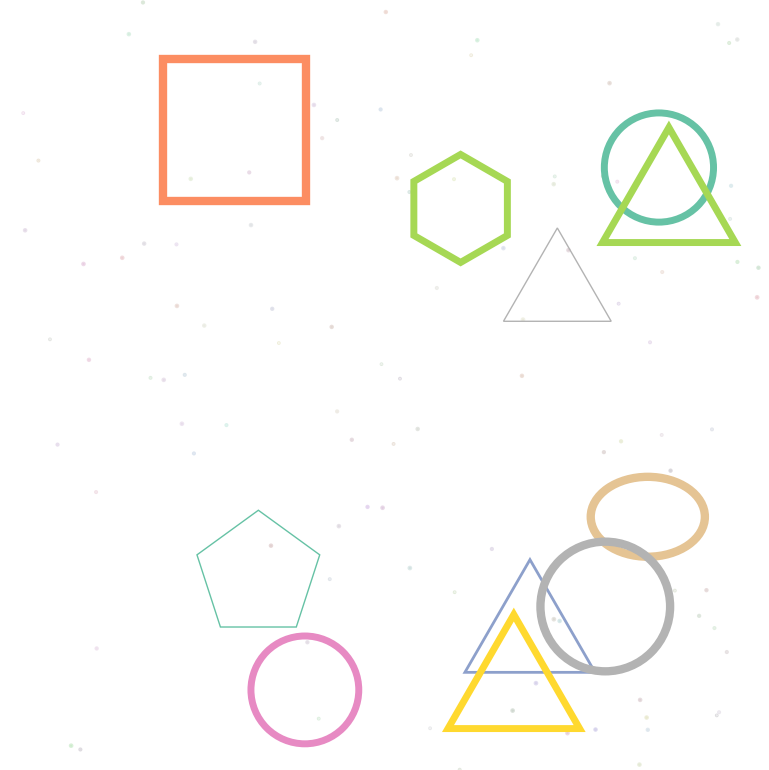[{"shape": "circle", "thickness": 2.5, "radius": 0.35, "center": [0.856, 0.782]}, {"shape": "pentagon", "thickness": 0.5, "radius": 0.42, "center": [0.336, 0.254]}, {"shape": "square", "thickness": 3, "radius": 0.46, "center": [0.305, 0.831]}, {"shape": "triangle", "thickness": 1, "radius": 0.49, "center": [0.688, 0.176]}, {"shape": "circle", "thickness": 2.5, "radius": 0.35, "center": [0.396, 0.104]}, {"shape": "triangle", "thickness": 2.5, "radius": 0.5, "center": [0.869, 0.735]}, {"shape": "hexagon", "thickness": 2.5, "radius": 0.35, "center": [0.598, 0.729]}, {"shape": "triangle", "thickness": 2.5, "radius": 0.49, "center": [0.667, 0.103]}, {"shape": "oval", "thickness": 3, "radius": 0.37, "center": [0.841, 0.329]}, {"shape": "circle", "thickness": 3, "radius": 0.42, "center": [0.786, 0.212]}, {"shape": "triangle", "thickness": 0.5, "radius": 0.4, "center": [0.724, 0.623]}]